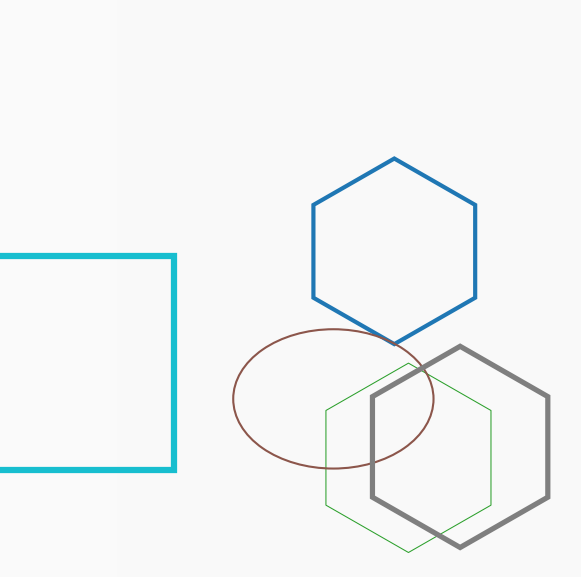[{"shape": "hexagon", "thickness": 2, "radius": 0.8, "center": [0.678, 0.564]}, {"shape": "hexagon", "thickness": 0.5, "radius": 0.82, "center": [0.703, 0.206]}, {"shape": "oval", "thickness": 1, "radius": 0.86, "center": [0.574, 0.308]}, {"shape": "hexagon", "thickness": 2.5, "radius": 0.87, "center": [0.792, 0.225]}, {"shape": "square", "thickness": 3, "radius": 0.92, "center": [0.115, 0.371]}]